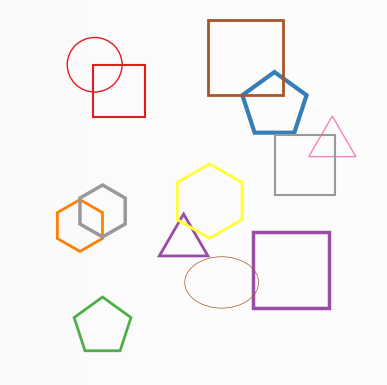[{"shape": "circle", "thickness": 1, "radius": 0.35, "center": [0.244, 0.832]}, {"shape": "square", "thickness": 1.5, "radius": 0.34, "center": [0.306, 0.765]}, {"shape": "pentagon", "thickness": 3, "radius": 0.44, "center": [0.708, 0.726]}, {"shape": "pentagon", "thickness": 2, "radius": 0.39, "center": [0.265, 0.151]}, {"shape": "triangle", "thickness": 2, "radius": 0.36, "center": [0.474, 0.371]}, {"shape": "square", "thickness": 2.5, "radius": 0.49, "center": [0.751, 0.299]}, {"shape": "hexagon", "thickness": 2, "radius": 0.34, "center": [0.206, 0.414]}, {"shape": "hexagon", "thickness": 2, "radius": 0.48, "center": [0.541, 0.478]}, {"shape": "square", "thickness": 2, "radius": 0.49, "center": [0.633, 0.849]}, {"shape": "oval", "thickness": 0.5, "radius": 0.48, "center": [0.572, 0.266]}, {"shape": "triangle", "thickness": 1, "radius": 0.35, "center": [0.858, 0.628]}, {"shape": "hexagon", "thickness": 2.5, "radius": 0.34, "center": [0.265, 0.452]}, {"shape": "square", "thickness": 1.5, "radius": 0.39, "center": [0.787, 0.572]}]